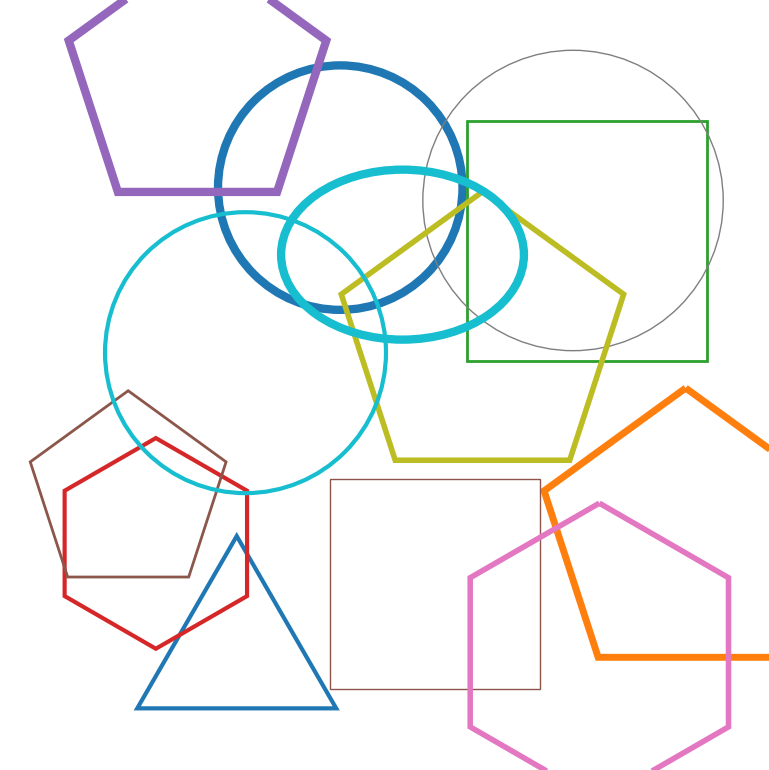[{"shape": "circle", "thickness": 3, "radius": 0.79, "center": [0.442, 0.756]}, {"shape": "triangle", "thickness": 1.5, "radius": 0.75, "center": [0.307, 0.155]}, {"shape": "pentagon", "thickness": 2.5, "radius": 0.97, "center": [0.89, 0.303]}, {"shape": "square", "thickness": 1, "radius": 0.78, "center": [0.762, 0.687]}, {"shape": "hexagon", "thickness": 1.5, "radius": 0.68, "center": [0.202, 0.294]}, {"shape": "pentagon", "thickness": 3, "radius": 0.88, "center": [0.256, 0.893]}, {"shape": "square", "thickness": 0.5, "radius": 0.68, "center": [0.565, 0.241]}, {"shape": "pentagon", "thickness": 1, "radius": 0.67, "center": [0.166, 0.359]}, {"shape": "hexagon", "thickness": 2, "radius": 0.97, "center": [0.778, 0.153]}, {"shape": "circle", "thickness": 0.5, "radius": 0.98, "center": [0.744, 0.74]}, {"shape": "pentagon", "thickness": 2, "radius": 0.96, "center": [0.627, 0.558]}, {"shape": "oval", "thickness": 3, "radius": 0.79, "center": [0.523, 0.669]}, {"shape": "circle", "thickness": 1.5, "radius": 0.91, "center": [0.319, 0.542]}]